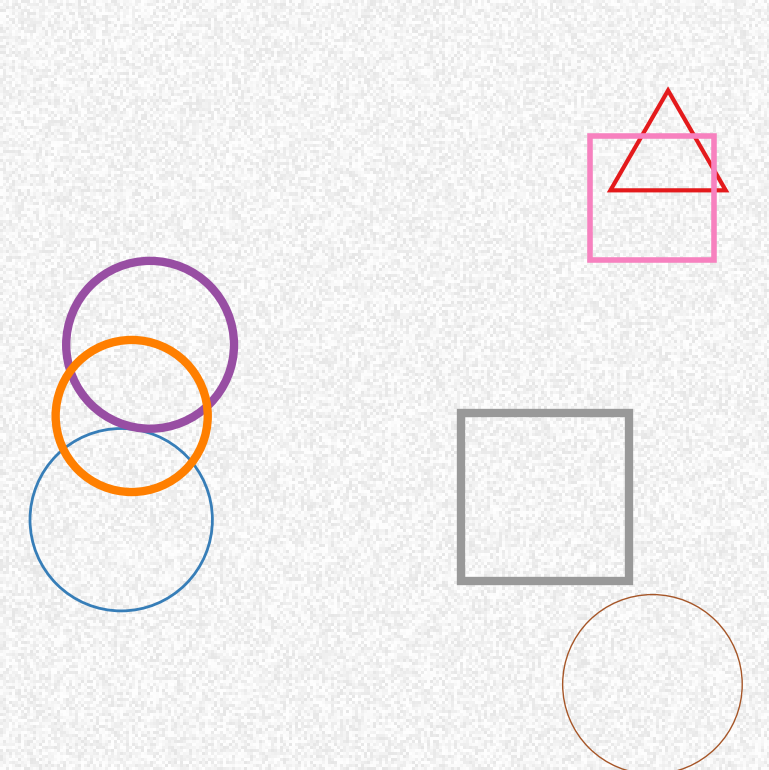[{"shape": "triangle", "thickness": 1.5, "radius": 0.43, "center": [0.868, 0.796]}, {"shape": "circle", "thickness": 1, "radius": 0.59, "center": [0.157, 0.325]}, {"shape": "circle", "thickness": 3, "radius": 0.54, "center": [0.195, 0.552]}, {"shape": "circle", "thickness": 3, "radius": 0.49, "center": [0.171, 0.46]}, {"shape": "circle", "thickness": 0.5, "radius": 0.58, "center": [0.847, 0.111]}, {"shape": "square", "thickness": 2, "radius": 0.4, "center": [0.847, 0.743]}, {"shape": "square", "thickness": 3, "radius": 0.54, "center": [0.707, 0.354]}]